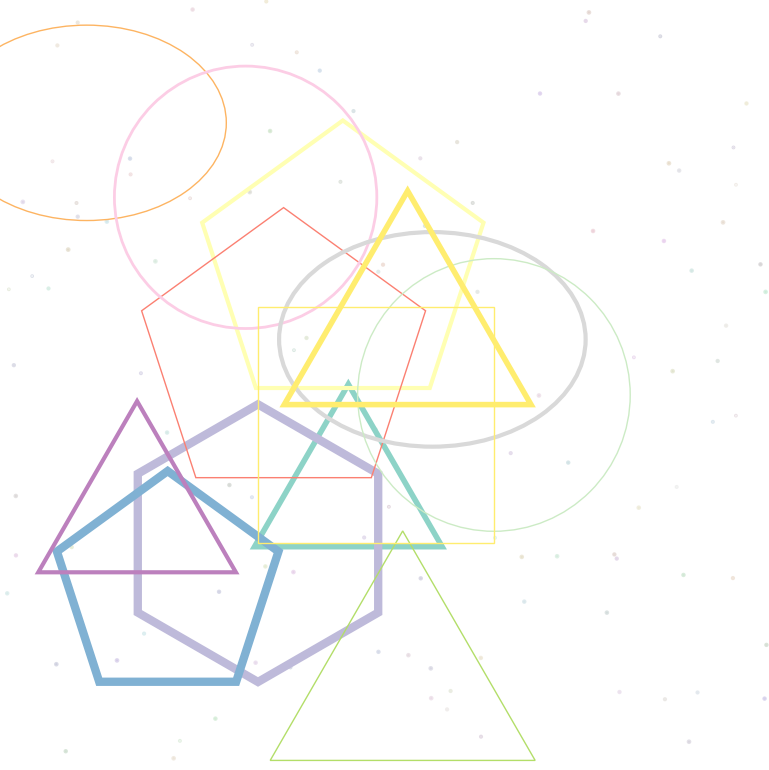[{"shape": "triangle", "thickness": 2, "radius": 0.7, "center": [0.452, 0.36]}, {"shape": "pentagon", "thickness": 1.5, "radius": 0.96, "center": [0.445, 0.651]}, {"shape": "hexagon", "thickness": 3, "radius": 0.9, "center": [0.335, 0.295]}, {"shape": "pentagon", "thickness": 0.5, "radius": 0.97, "center": [0.368, 0.536]}, {"shape": "pentagon", "thickness": 3, "radius": 0.76, "center": [0.218, 0.237]}, {"shape": "oval", "thickness": 0.5, "radius": 0.91, "center": [0.113, 0.84]}, {"shape": "triangle", "thickness": 0.5, "radius": 0.99, "center": [0.523, 0.112]}, {"shape": "circle", "thickness": 1, "radius": 0.85, "center": [0.319, 0.744]}, {"shape": "oval", "thickness": 1.5, "radius": 1.0, "center": [0.562, 0.559]}, {"shape": "triangle", "thickness": 1.5, "radius": 0.74, "center": [0.178, 0.331]}, {"shape": "circle", "thickness": 0.5, "radius": 0.89, "center": [0.641, 0.487]}, {"shape": "square", "thickness": 0.5, "radius": 0.77, "center": [0.489, 0.448]}, {"shape": "triangle", "thickness": 2, "radius": 0.93, "center": [0.529, 0.567]}]